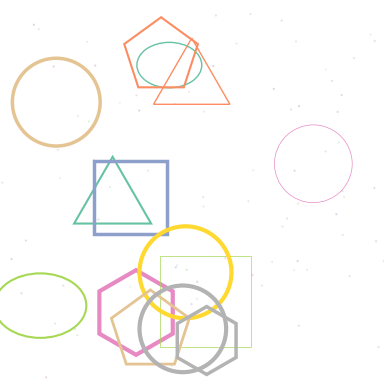[{"shape": "triangle", "thickness": 1.5, "radius": 0.58, "center": [0.293, 0.477]}, {"shape": "oval", "thickness": 1, "radius": 0.42, "center": [0.44, 0.831]}, {"shape": "triangle", "thickness": 1, "radius": 0.57, "center": [0.498, 0.786]}, {"shape": "pentagon", "thickness": 1.5, "radius": 0.5, "center": [0.418, 0.855]}, {"shape": "square", "thickness": 2.5, "radius": 0.47, "center": [0.338, 0.486]}, {"shape": "hexagon", "thickness": 3, "radius": 0.55, "center": [0.353, 0.188]}, {"shape": "circle", "thickness": 0.5, "radius": 0.5, "center": [0.814, 0.575]}, {"shape": "oval", "thickness": 1.5, "radius": 0.6, "center": [0.105, 0.206]}, {"shape": "square", "thickness": 0.5, "radius": 0.59, "center": [0.533, 0.218]}, {"shape": "circle", "thickness": 3, "radius": 0.6, "center": [0.482, 0.293]}, {"shape": "pentagon", "thickness": 2, "radius": 0.53, "center": [0.391, 0.14]}, {"shape": "circle", "thickness": 2.5, "radius": 0.57, "center": [0.146, 0.735]}, {"shape": "circle", "thickness": 3, "radius": 0.56, "center": [0.475, 0.146]}, {"shape": "hexagon", "thickness": 2.5, "radius": 0.44, "center": [0.537, 0.116]}]